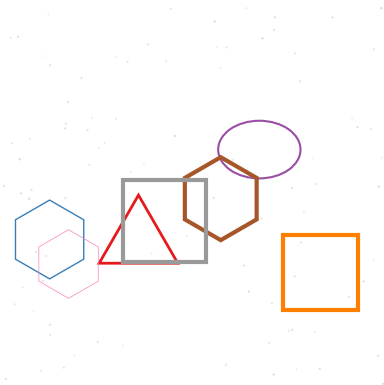[{"shape": "triangle", "thickness": 2, "radius": 0.59, "center": [0.36, 0.375]}, {"shape": "hexagon", "thickness": 1, "radius": 0.51, "center": [0.129, 0.378]}, {"shape": "oval", "thickness": 1.5, "radius": 0.53, "center": [0.674, 0.612]}, {"shape": "square", "thickness": 3, "radius": 0.48, "center": [0.832, 0.293]}, {"shape": "hexagon", "thickness": 3, "radius": 0.54, "center": [0.573, 0.484]}, {"shape": "hexagon", "thickness": 0.5, "radius": 0.45, "center": [0.178, 0.314]}, {"shape": "square", "thickness": 3, "radius": 0.54, "center": [0.427, 0.426]}]